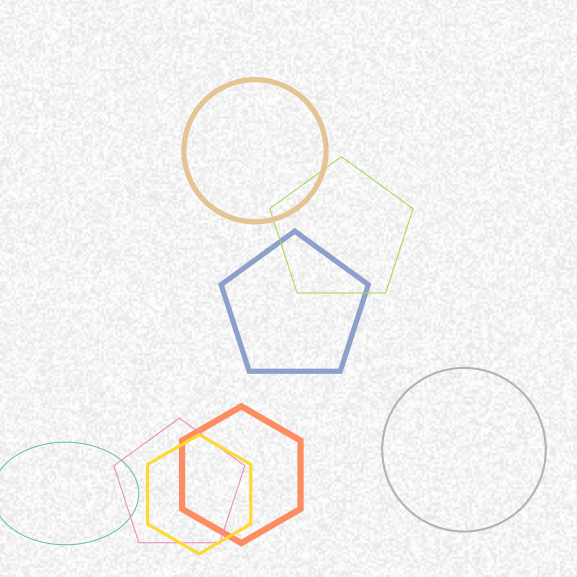[{"shape": "oval", "thickness": 0.5, "radius": 0.63, "center": [0.113, 0.145]}, {"shape": "hexagon", "thickness": 3, "radius": 0.59, "center": [0.418, 0.177]}, {"shape": "pentagon", "thickness": 2.5, "radius": 0.67, "center": [0.51, 0.465]}, {"shape": "pentagon", "thickness": 0.5, "radius": 0.6, "center": [0.311, 0.156]}, {"shape": "pentagon", "thickness": 0.5, "radius": 0.65, "center": [0.591, 0.597]}, {"shape": "hexagon", "thickness": 1.5, "radius": 0.52, "center": [0.345, 0.143]}, {"shape": "circle", "thickness": 2.5, "radius": 0.62, "center": [0.442, 0.738]}, {"shape": "circle", "thickness": 1, "radius": 0.71, "center": [0.803, 0.22]}]